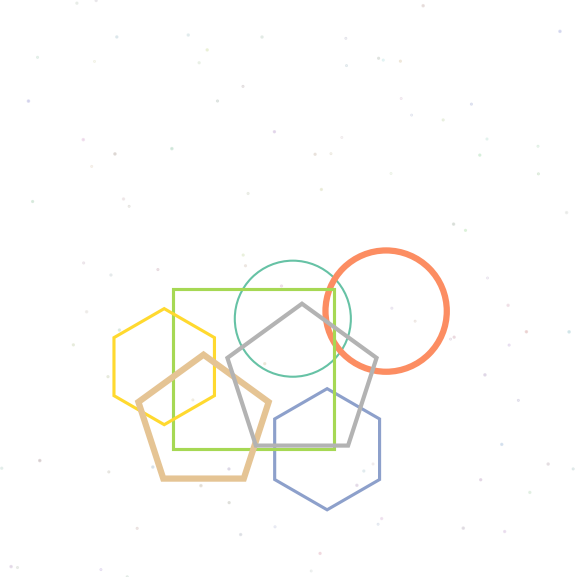[{"shape": "circle", "thickness": 1, "radius": 0.5, "center": [0.507, 0.447]}, {"shape": "circle", "thickness": 3, "radius": 0.53, "center": [0.669, 0.46]}, {"shape": "hexagon", "thickness": 1.5, "radius": 0.52, "center": [0.566, 0.221]}, {"shape": "square", "thickness": 1.5, "radius": 0.69, "center": [0.439, 0.361]}, {"shape": "hexagon", "thickness": 1.5, "radius": 0.5, "center": [0.284, 0.364]}, {"shape": "pentagon", "thickness": 3, "radius": 0.59, "center": [0.352, 0.266]}, {"shape": "pentagon", "thickness": 2, "radius": 0.68, "center": [0.523, 0.337]}]